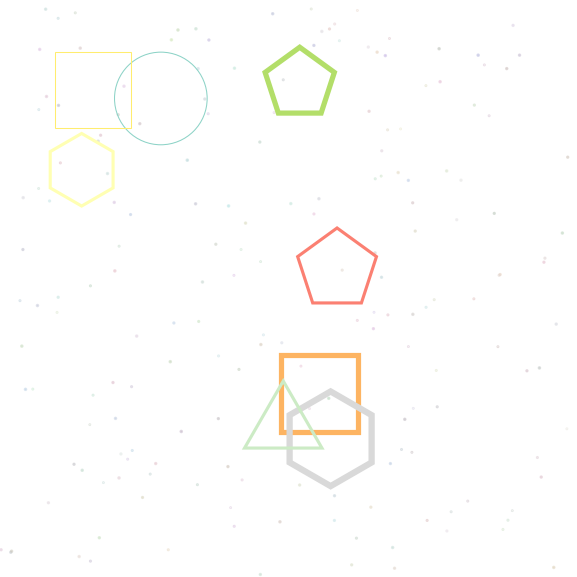[{"shape": "circle", "thickness": 0.5, "radius": 0.4, "center": [0.279, 0.829]}, {"shape": "hexagon", "thickness": 1.5, "radius": 0.31, "center": [0.141, 0.705]}, {"shape": "pentagon", "thickness": 1.5, "radius": 0.36, "center": [0.584, 0.533]}, {"shape": "square", "thickness": 2.5, "radius": 0.33, "center": [0.554, 0.317]}, {"shape": "pentagon", "thickness": 2.5, "radius": 0.32, "center": [0.519, 0.854]}, {"shape": "hexagon", "thickness": 3, "radius": 0.41, "center": [0.573, 0.239]}, {"shape": "triangle", "thickness": 1.5, "radius": 0.39, "center": [0.49, 0.262]}, {"shape": "square", "thickness": 0.5, "radius": 0.33, "center": [0.161, 0.843]}]